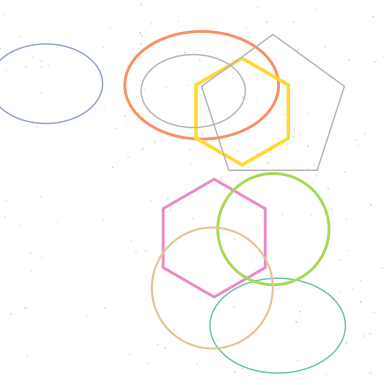[{"shape": "oval", "thickness": 1, "radius": 0.88, "center": [0.721, 0.154]}, {"shape": "oval", "thickness": 2, "radius": 1.0, "center": [0.524, 0.779]}, {"shape": "oval", "thickness": 1, "radius": 0.74, "center": [0.119, 0.783]}, {"shape": "hexagon", "thickness": 2, "radius": 0.77, "center": [0.556, 0.381]}, {"shape": "circle", "thickness": 2, "radius": 0.72, "center": [0.71, 0.405]}, {"shape": "hexagon", "thickness": 2.5, "radius": 0.69, "center": [0.629, 0.71]}, {"shape": "circle", "thickness": 1.5, "radius": 0.79, "center": [0.552, 0.252]}, {"shape": "pentagon", "thickness": 1, "radius": 0.98, "center": [0.709, 0.715]}, {"shape": "oval", "thickness": 1, "radius": 0.68, "center": [0.502, 0.764]}]